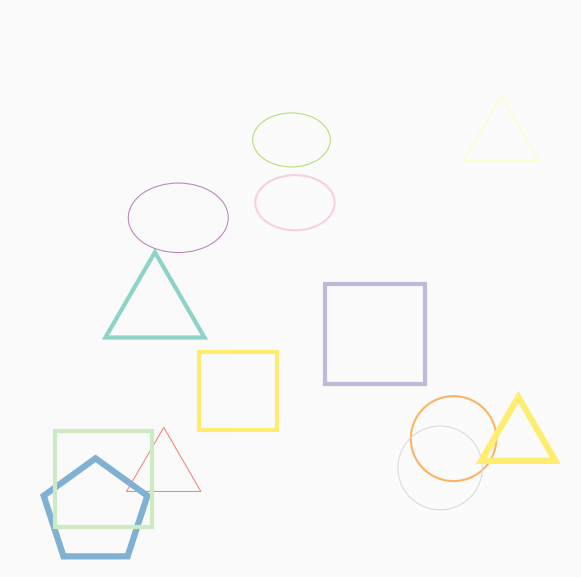[{"shape": "triangle", "thickness": 2, "radius": 0.49, "center": [0.267, 0.464]}, {"shape": "triangle", "thickness": 0.5, "radius": 0.37, "center": [0.862, 0.758]}, {"shape": "square", "thickness": 2, "radius": 0.43, "center": [0.645, 0.421]}, {"shape": "triangle", "thickness": 0.5, "radius": 0.37, "center": [0.282, 0.185]}, {"shape": "pentagon", "thickness": 3, "radius": 0.47, "center": [0.164, 0.112]}, {"shape": "circle", "thickness": 1, "radius": 0.37, "center": [0.78, 0.24]}, {"shape": "oval", "thickness": 0.5, "radius": 0.33, "center": [0.501, 0.757]}, {"shape": "oval", "thickness": 1, "radius": 0.34, "center": [0.508, 0.648]}, {"shape": "circle", "thickness": 0.5, "radius": 0.36, "center": [0.757, 0.189]}, {"shape": "oval", "thickness": 0.5, "radius": 0.43, "center": [0.307, 0.622]}, {"shape": "square", "thickness": 2, "radius": 0.42, "center": [0.179, 0.17]}, {"shape": "square", "thickness": 2, "radius": 0.34, "center": [0.41, 0.322]}, {"shape": "triangle", "thickness": 3, "radius": 0.37, "center": [0.892, 0.238]}]